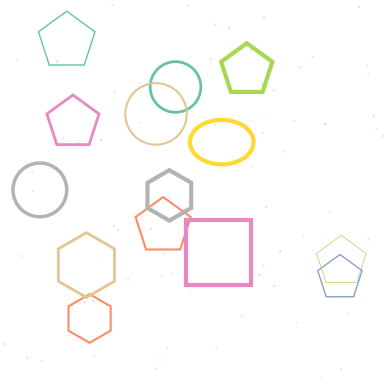[{"shape": "pentagon", "thickness": 1, "radius": 0.39, "center": [0.173, 0.894]}, {"shape": "circle", "thickness": 2, "radius": 0.33, "center": [0.456, 0.774]}, {"shape": "pentagon", "thickness": 1.5, "radius": 0.38, "center": [0.424, 0.413]}, {"shape": "hexagon", "thickness": 1.5, "radius": 0.32, "center": [0.233, 0.173]}, {"shape": "pentagon", "thickness": 1, "radius": 0.3, "center": [0.883, 0.278]}, {"shape": "square", "thickness": 3, "radius": 0.42, "center": [0.568, 0.344]}, {"shape": "pentagon", "thickness": 2, "radius": 0.36, "center": [0.189, 0.682]}, {"shape": "pentagon", "thickness": 0.5, "radius": 0.34, "center": [0.887, 0.321]}, {"shape": "pentagon", "thickness": 3, "radius": 0.35, "center": [0.641, 0.818]}, {"shape": "oval", "thickness": 3, "radius": 0.41, "center": [0.576, 0.631]}, {"shape": "hexagon", "thickness": 2, "radius": 0.42, "center": [0.224, 0.312]}, {"shape": "circle", "thickness": 1.5, "radius": 0.4, "center": [0.405, 0.704]}, {"shape": "circle", "thickness": 2.5, "radius": 0.35, "center": [0.104, 0.507]}, {"shape": "hexagon", "thickness": 3, "radius": 0.33, "center": [0.44, 0.493]}]